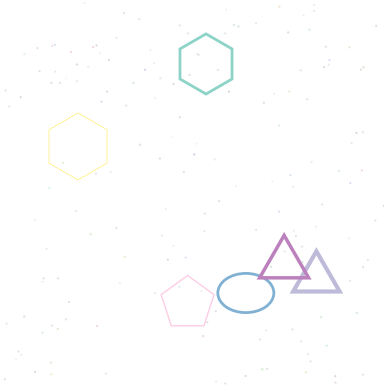[{"shape": "hexagon", "thickness": 2, "radius": 0.39, "center": [0.535, 0.834]}, {"shape": "triangle", "thickness": 3, "radius": 0.35, "center": [0.822, 0.278]}, {"shape": "oval", "thickness": 2, "radius": 0.36, "center": [0.639, 0.239]}, {"shape": "pentagon", "thickness": 1, "radius": 0.36, "center": [0.487, 0.212]}, {"shape": "triangle", "thickness": 2.5, "radius": 0.37, "center": [0.738, 0.315]}, {"shape": "hexagon", "thickness": 0.5, "radius": 0.43, "center": [0.203, 0.62]}]